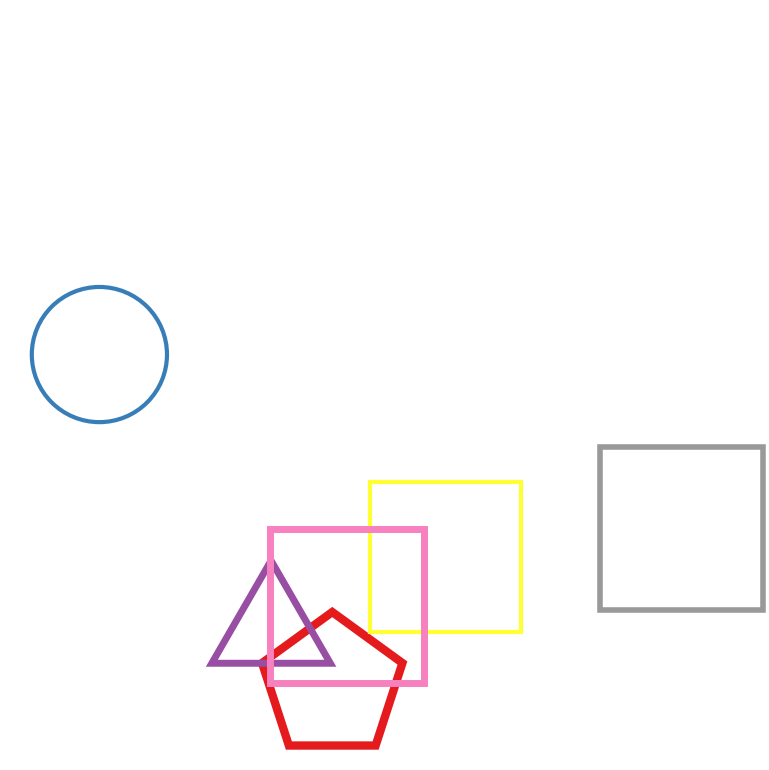[{"shape": "pentagon", "thickness": 3, "radius": 0.48, "center": [0.431, 0.109]}, {"shape": "circle", "thickness": 1.5, "radius": 0.44, "center": [0.129, 0.54]}, {"shape": "triangle", "thickness": 2.5, "radius": 0.44, "center": [0.352, 0.183]}, {"shape": "square", "thickness": 1.5, "radius": 0.49, "center": [0.579, 0.277]}, {"shape": "square", "thickness": 2.5, "radius": 0.5, "center": [0.451, 0.213]}, {"shape": "square", "thickness": 2, "radius": 0.53, "center": [0.885, 0.314]}]